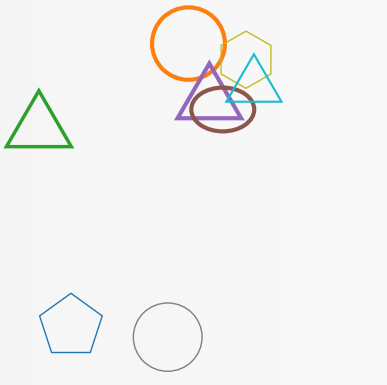[{"shape": "pentagon", "thickness": 1, "radius": 0.42, "center": [0.183, 0.153]}, {"shape": "circle", "thickness": 3, "radius": 0.47, "center": [0.486, 0.887]}, {"shape": "triangle", "thickness": 2.5, "radius": 0.48, "center": [0.1, 0.667]}, {"shape": "triangle", "thickness": 3, "radius": 0.47, "center": [0.54, 0.74]}, {"shape": "oval", "thickness": 3, "radius": 0.41, "center": [0.575, 0.716]}, {"shape": "circle", "thickness": 1, "radius": 0.44, "center": [0.433, 0.124]}, {"shape": "hexagon", "thickness": 1, "radius": 0.37, "center": [0.635, 0.845]}, {"shape": "triangle", "thickness": 1.5, "radius": 0.41, "center": [0.655, 0.777]}]